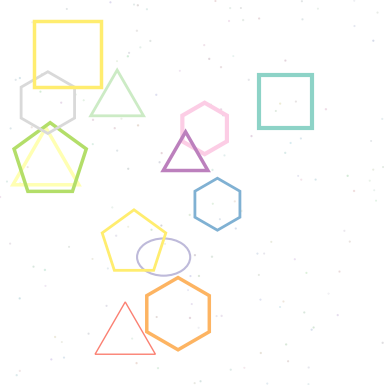[{"shape": "square", "thickness": 3, "radius": 0.34, "center": [0.743, 0.737]}, {"shape": "triangle", "thickness": 2.5, "radius": 0.49, "center": [0.119, 0.569]}, {"shape": "oval", "thickness": 1.5, "radius": 0.35, "center": [0.425, 0.332]}, {"shape": "triangle", "thickness": 1, "radius": 0.45, "center": [0.325, 0.125]}, {"shape": "hexagon", "thickness": 2, "radius": 0.34, "center": [0.565, 0.47]}, {"shape": "hexagon", "thickness": 2.5, "radius": 0.47, "center": [0.462, 0.185]}, {"shape": "pentagon", "thickness": 2.5, "radius": 0.49, "center": [0.13, 0.583]}, {"shape": "hexagon", "thickness": 3, "radius": 0.33, "center": [0.531, 0.666]}, {"shape": "hexagon", "thickness": 2, "radius": 0.4, "center": [0.124, 0.733]}, {"shape": "triangle", "thickness": 2.5, "radius": 0.33, "center": [0.482, 0.591]}, {"shape": "triangle", "thickness": 2, "radius": 0.4, "center": [0.304, 0.739]}, {"shape": "pentagon", "thickness": 2, "radius": 0.43, "center": [0.348, 0.368]}, {"shape": "square", "thickness": 2.5, "radius": 0.43, "center": [0.175, 0.86]}]